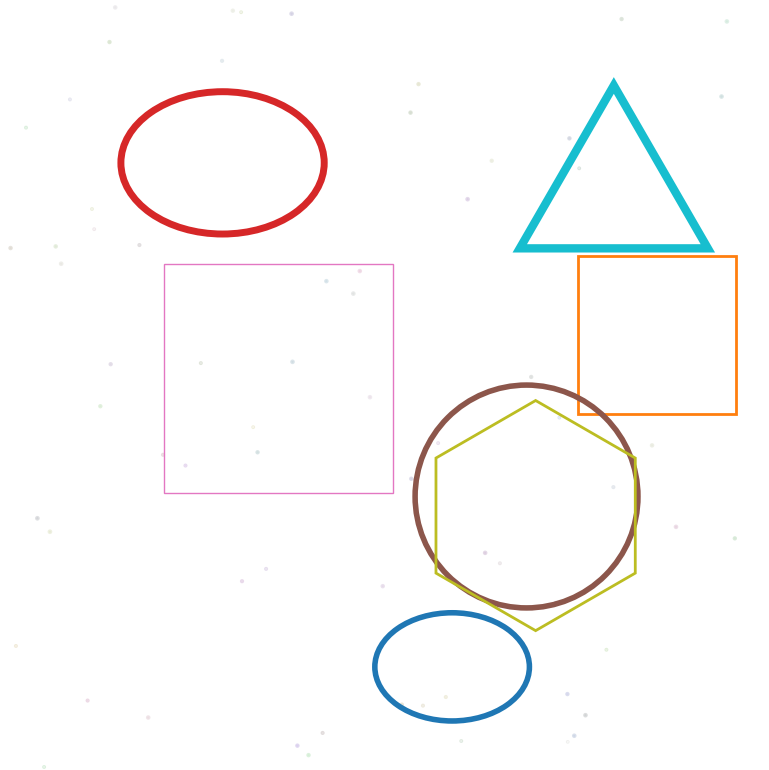[{"shape": "oval", "thickness": 2, "radius": 0.5, "center": [0.587, 0.134]}, {"shape": "square", "thickness": 1, "radius": 0.51, "center": [0.854, 0.565]}, {"shape": "oval", "thickness": 2.5, "radius": 0.66, "center": [0.289, 0.788]}, {"shape": "circle", "thickness": 2, "radius": 0.72, "center": [0.684, 0.355]}, {"shape": "square", "thickness": 0.5, "radius": 0.74, "center": [0.362, 0.508]}, {"shape": "hexagon", "thickness": 1, "radius": 0.75, "center": [0.696, 0.33]}, {"shape": "triangle", "thickness": 3, "radius": 0.71, "center": [0.797, 0.748]}]